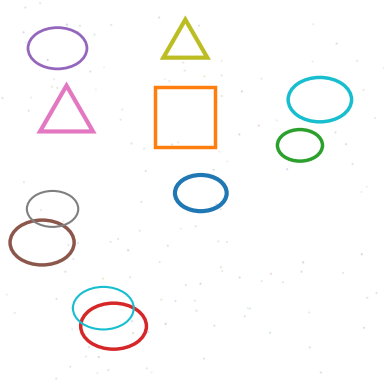[{"shape": "oval", "thickness": 3, "radius": 0.34, "center": [0.522, 0.498]}, {"shape": "square", "thickness": 2.5, "radius": 0.39, "center": [0.48, 0.697]}, {"shape": "oval", "thickness": 2.5, "radius": 0.29, "center": [0.779, 0.622]}, {"shape": "oval", "thickness": 2.5, "radius": 0.43, "center": [0.295, 0.153]}, {"shape": "oval", "thickness": 2, "radius": 0.38, "center": [0.149, 0.875]}, {"shape": "oval", "thickness": 2.5, "radius": 0.42, "center": [0.109, 0.37]}, {"shape": "triangle", "thickness": 3, "radius": 0.4, "center": [0.173, 0.698]}, {"shape": "oval", "thickness": 1.5, "radius": 0.33, "center": [0.136, 0.457]}, {"shape": "triangle", "thickness": 3, "radius": 0.33, "center": [0.481, 0.883]}, {"shape": "oval", "thickness": 1.5, "radius": 0.39, "center": [0.268, 0.2]}, {"shape": "oval", "thickness": 2.5, "radius": 0.41, "center": [0.831, 0.741]}]